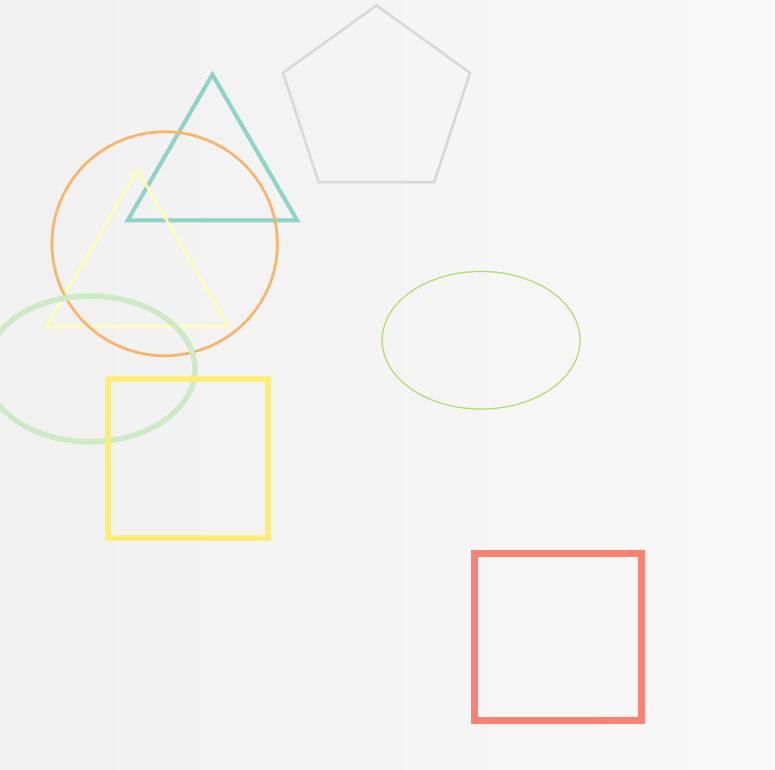[{"shape": "triangle", "thickness": 1.5, "radius": 0.63, "center": [0.274, 0.777]}, {"shape": "triangle", "thickness": 1, "radius": 0.68, "center": [0.177, 0.644]}, {"shape": "square", "thickness": 2.5, "radius": 0.54, "center": [0.719, 0.174]}, {"shape": "circle", "thickness": 1, "radius": 0.73, "center": [0.212, 0.683]}, {"shape": "oval", "thickness": 0.5, "radius": 0.64, "center": [0.621, 0.558]}, {"shape": "pentagon", "thickness": 1, "radius": 0.63, "center": [0.486, 0.866]}, {"shape": "oval", "thickness": 2, "radius": 0.68, "center": [0.116, 0.521]}, {"shape": "square", "thickness": 2, "radius": 0.52, "center": [0.243, 0.405]}]